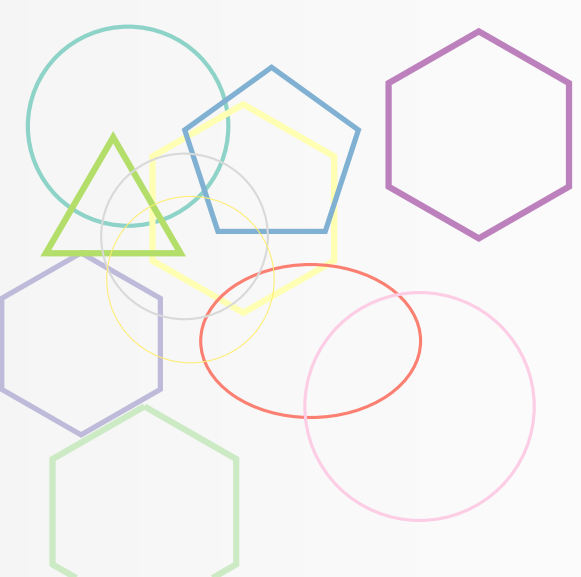[{"shape": "circle", "thickness": 2, "radius": 0.86, "center": [0.22, 0.781]}, {"shape": "hexagon", "thickness": 3, "radius": 0.9, "center": [0.419, 0.638]}, {"shape": "hexagon", "thickness": 2.5, "radius": 0.79, "center": [0.139, 0.404]}, {"shape": "oval", "thickness": 1.5, "radius": 0.95, "center": [0.534, 0.409]}, {"shape": "pentagon", "thickness": 2.5, "radius": 0.79, "center": [0.467, 0.726]}, {"shape": "triangle", "thickness": 3, "radius": 0.67, "center": [0.195, 0.628]}, {"shape": "circle", "thickness": 1.5, "radius": 0.99, "center": [0.722, 0.295]}, {"shape": "circle", "thickness": 1, "radius": 0.72, "center": [0.317, 0.59]}, {"shape": "hexagon", "thickness": 3, "radius": 0.9, "center": [0.824, 0.766]}, {"shape": "hexagon", "thickness": 3, "radius": 0.91, "center": [0.248, 0.113]}, {"shape": "circle", "thickness": 0.5, "radius": 0.72, "center": [0.328, 0.515]}]